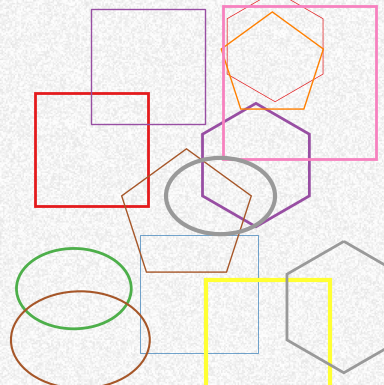[{"shape": "square", "thickness": 2, "radius": 0.74, "center": [0.237, 0.612]}, {"shape": "hexagon", "thickness": 0.5, "radius": 0.72, "center": [0.715, 0.88]}, {"shape": "square", "thickness": 0.5, "radius": 0.77, "center": [0.516, 0.236]}, {"shape": "oval", "thickness": 2, "radius": 0.75, "center": [0.192, 0.25]}, {"shape": "hexagon", "thickness": 2, "radius": 0.8, "center": [0.665, 0.571]}, {"shape": "square", "thickness": 1, "radius": 0.74, "center": [0.385, 0.827]}, {"shape": "pentagon", "thickness": 1, "radius": 0.7, "center": [0.707, 0.83]}, {"shape": "square", "thickness": 3, "radius": 0.8, "center": [0.697, 0.113]}, {"shape": "oval", "thickness": 1.5, "radius": 0.9, "center": [0.209, 0.117]}, {"shape": "pentagon", "thickness": 1, "radius": 0.88, "center": [0.484, 0.436]}, {"shape": "square", "thickness": 2, "radius": 0.99, "center": [0.777, 0.786]}, {"shape": "oval", "thickness": 3, "radius": 0.71, "center": [0.573, 0.491]}, {"shape": "hexagon", "thickness": 2, "radius": 0.85, "center": [0.893, 0.202]}]